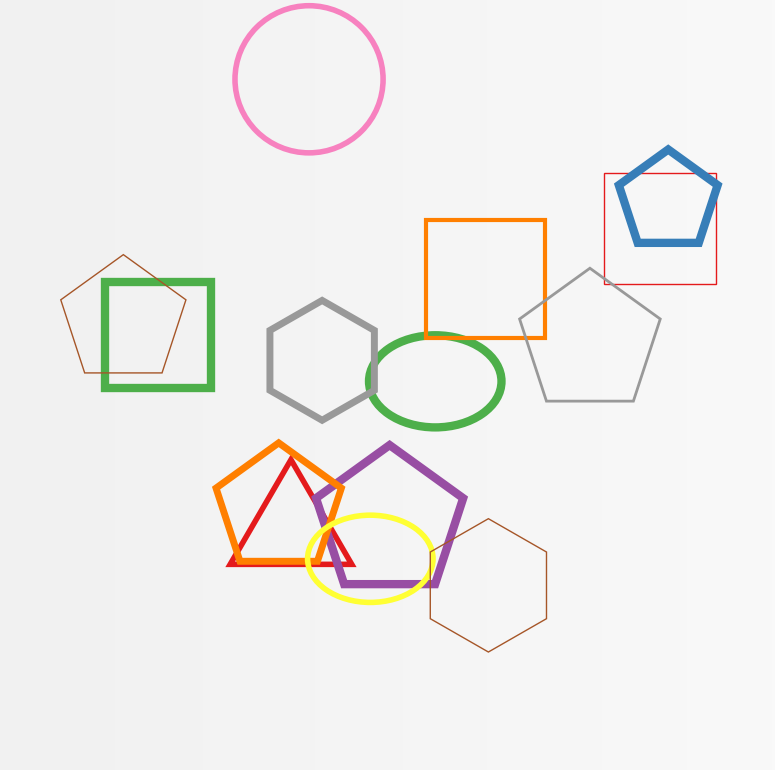[{"shape": "square", "thickness": 0.5, "radius": 0.36, "center": [0.851, 0.704]}, {"shape": "triangle", "thickness": 2, "radius": 0.45, "center": [0.375, 0.312]}, {"shape": "pentagon", "thickness": 3, "radius": 0.34, "center": [0.862, 0.739]}, {"shape": "square", "thickness": 3, "radius": 0.34, "center": [0.204, 0.565]}, {"shape": "oval", "thickness": 3, "radius": 0.43, "center": [0.562, 0.505]}, {"shape": "pentagon", "thickness": 3, "radius": 0.5, "center": [0.503, 0.322]}, {"shape": "square", "thickness": 1.5, "radius": 0.38, "center": [0.626, 0.638]}, {"shape": "pentagon", "thickness": 2.5, "radius": 0.43, "center": [0.36, 0.34]}, {"shape": "oval", "thickness": 2, "radius": 0.4, "center": [0.478, 0.274]}, {"shape": "hexagon", "thickness": 0.5, "radius": 0.43, "center": [0.63, 0.24]}, {"shape": "pentagon", "thickness": 0.5, "radius": 0.42, "center": [0.159, 0.584]}, {"shape": "circle", "thickness": 2, "radius": 0.48, "center": [0.399, 0.897]}, {"shape": "pentagon", "thickness": 1, "radius": 0.48, "center": [0.761, 0.556]}, {"shape": "hexagon", "thickness": 2.5, "radius": 0.39, "center": [0.416, 0.532]}]